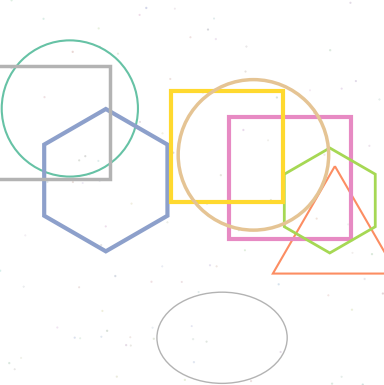[{"shape": "circle", "thickness": 1.5, "radius": 0.88, "center": [0.181, 0.718]}, {"shape": "triangle", "thickness": 1.5, "radius": 0.93, "center": [0.87, 0.382]}, {"shape": "hexagon", "thickness": 3, "radius": 0.92, "center": [0.275, 0.532]}, {"shape": "square", "thickness": 3, "radius": 0.79, "center": [0.754, 0.538]}, {"shape": "hexagon", "thickness": 2, "radius": 0.68, "center": [0.857, 0.479]}, {"shape": "square", "thickness": 3, "radius": 0.73, "center": [0.589, 0.619]}, {"shape": "circle", "thickness": 2.5, "radius": 0.98, "center": [0.658, 0.598]}, {"shape": "oval", "thickness": 1, "radius": 0.85, "center": [0.577, 0.123]}, {"shape": "square", "thickness": 2.5, "radius": 0.73, "center": [0.14, 0.682]}]